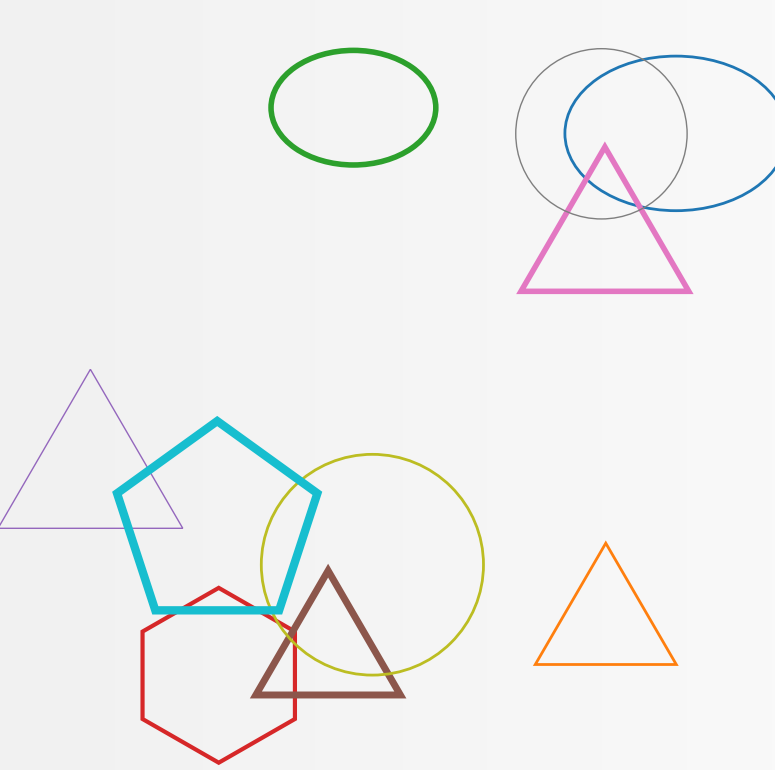[{"shape": "oval", "thickness": 1, "radius": 0.72, "center": [0.872, 0.827]}, {"shape": "triangle", "thickness": 1, "radius": 0.53, "center": [0.782, 0.19]}, {"shape": "oval", "thickness": 2, "radius": 0.53, "center": [0.456, 0.86]}, {"shape": "hexagon", "thickness": 1.5, "radius": 0.57, "center": [0.282, 0.123]}, {"shape": "triangle", "thickness": 0.5, "radius": 0.69, "center": [0.117, 0.383]}, {"shape": "triangle", "thickness": 2.5, "radius": 0.54, "center": [0.423, 0.151]}, {"shape": "triangle", "thickness": 2, "radius": 0.62, "center": [0.78, 0.684]}, {"shape": "circle", "thickness": 0.5, "radius": 0.55, "center": [0.776, 0.826]}, {"shape": "circle", "thickness": 1, "radius": 0.72, "center": [0.481, 0.267]}, {"shape": "pentagon", "thickness": 3, "radius": 0.68, "center": [0.28, 0.317]}]